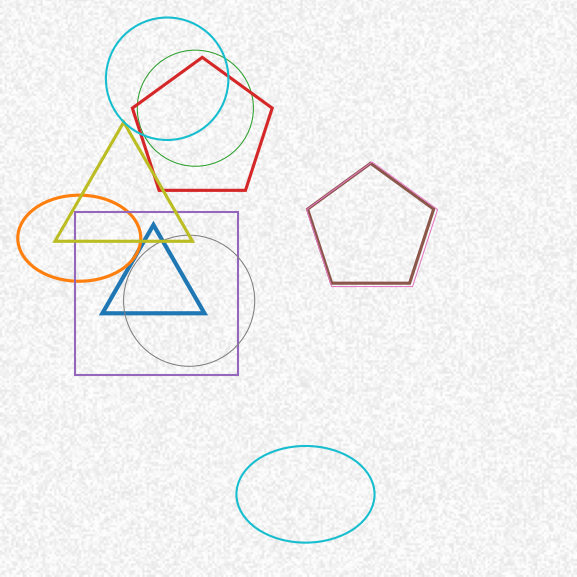[{"shape": "triangle", "thickness": 2, "radius": 0.51, "center": [0.266, 0.508]}, {"shape": "oval", "thickness": 1.5, "radius": 0.53, "center": [0.137, 0.587]}, {"shape": "circle", "thickness": 0.5, "radius": 0.5, "center": [0.338, 0.812]}, {"shape": "pentagon", "thickness": 1.5, "radius": 0.64, "center": [0.35, 0.773]}, {"shape": "square", "thickness": 1, "radius": 0.71, "center": [0.27, 0.491]}, {"shape": "pentagon", "thickness": 1.5, "radius": 0.57, "center": [0.642, 0.602]}, {"shape": "pentagon", "thickness": 0.5, "radius": 0.6, "center": [0.644, 0.599]}, {"shape": "circle", "thickness": 0.5, "radius": 0.57, "center": [0.328, 0.478]}, {"shape": "triangle", "thickness": 1.5, "radius": 0.69, "center": [0.214, 0.65]}, {"shape": "oval", "thickness": 1, "radius": 0.6, "center": [0.529, 0.143]}, {"shape": "circle", "thickness": 1, "radius": 0.53, "center": [0.289, 0.863]}]